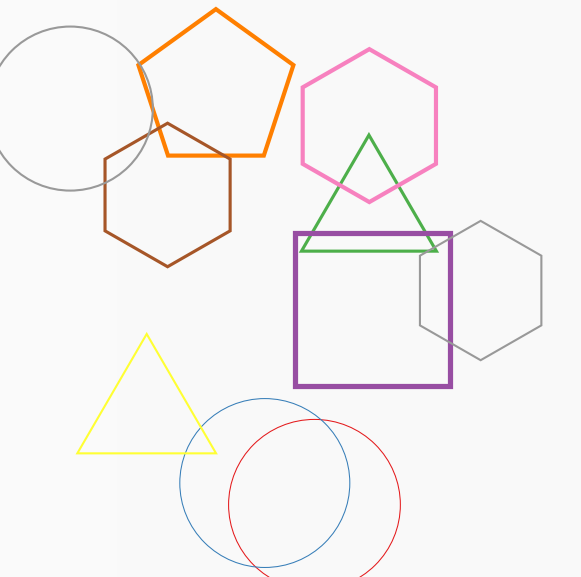[{"shape": "circle", "thickness": 0.5, "radius": 0.74, "center": [0.541, 0.125]}, {"shape": "circle", "thickness": 0.5, "radius": 0.73, "center": [0.456, 0.163]}, {"shape": "triangle", "thickness": 1.5, "radius": 0.67, "center": [0.635, 0.631]}, {"shape": "square", "thickness": 2.5, "radius": 0.66, "center": [0.641, 0.463]}, {"shape": "pentagon", "thickness": 2, "radius": 0.7, "center": [0.371, 0.843]}, {"shape": "triangle", "thickness": 1, "radius": 0.69, "center": [0.252, 0.283]}, {"shape": "hexagon", "thickness": 1.5, "radius": 0.62, "center": [0.288, 0.662]}, {"shape": "hexagon", "thickness": 2, "radius": 0.66, "center": [0.635, 0.782]}, {"shape": "hexagon", "thickness": 1, "radius": 0.6, "center": [0.827, 0.496]}, {"shape": "circle", "thickness": 1, "radius": 0.71, "center": [0.121, 0.811]}]